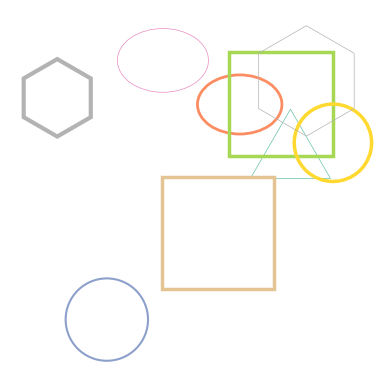[{"shape": "triangle", "thickness": 0.5, "radius": 0.6, "center": [0.754, 0.596]}, {"shape": "oval", "thickness": 2, "radius": 0.55, "center": [0.623, 0.729]}, {"shape": "circle", "thickness": 1.5, "radius": 0.53, "center": [0.277, 0.17]}, {"shape": "oval", "thickness": 0.5, "radius": 0.59, "center": [0.423, 0.843]}, {"shape": "square", "thickness": 2.5, "radius": 0.68, "center": [0.731, 0.73]}, {"shape": "circle", "thickness": 2.5, "radius": 0.5, "center": [0.865, 0.629]}, {"shape": "square", "thickness": 2.5, "radius": 0.73, "center": [0.565, 0.395]}, {"shape": "hexagon", "thickness": 0.5, "radius": 0.72, "center": [0.796, 0.79]}, {"shape": "hexagon", "thickness": 3, "radius": 0.5, "center": [0.149, 0.746]}]